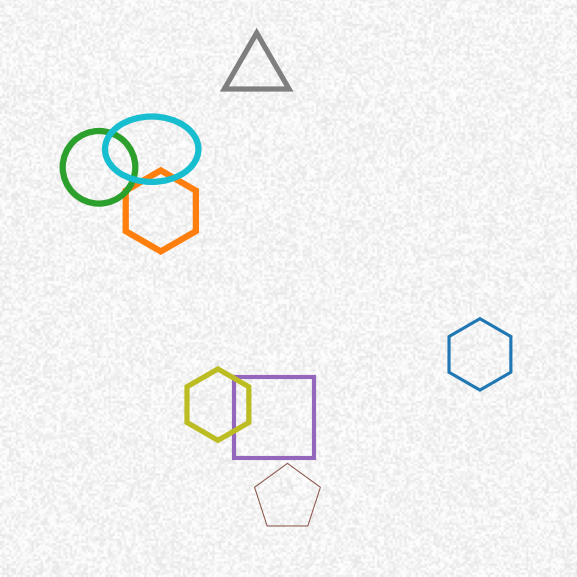[{"shape": "hexagon", "thickness": 1.5, "radius": 0.31, "center": [0.831, 0.385]}, {"shape": "hexagon", "thickness": 3, "radius": 0.35, "center": [0.278, 0.634]}, {"shape": "circle", "thickness": 3, "radius": 0.31, "center": [0.171, 0.709]}, {"shape": "square", "thickness": 2, "radius": 0.35, "center": [0.475, 0.276]}, {"shape": "pentagon", "thickness": 0.5, "radius": 0.3, "center": [0.498, 0.137]}, {"shape": "triangle", "thickness": 2.5, "radius": 0.32, "center": [0.444, 0.877]}, {"shape": "hexagon", "thickness": 2.5, "radius": 0.31, "center": [0.377, 0.298]}, {"shape": "oval", "thickness": 3, "radius": 0.4, "center": [0.263, 0.741]}]